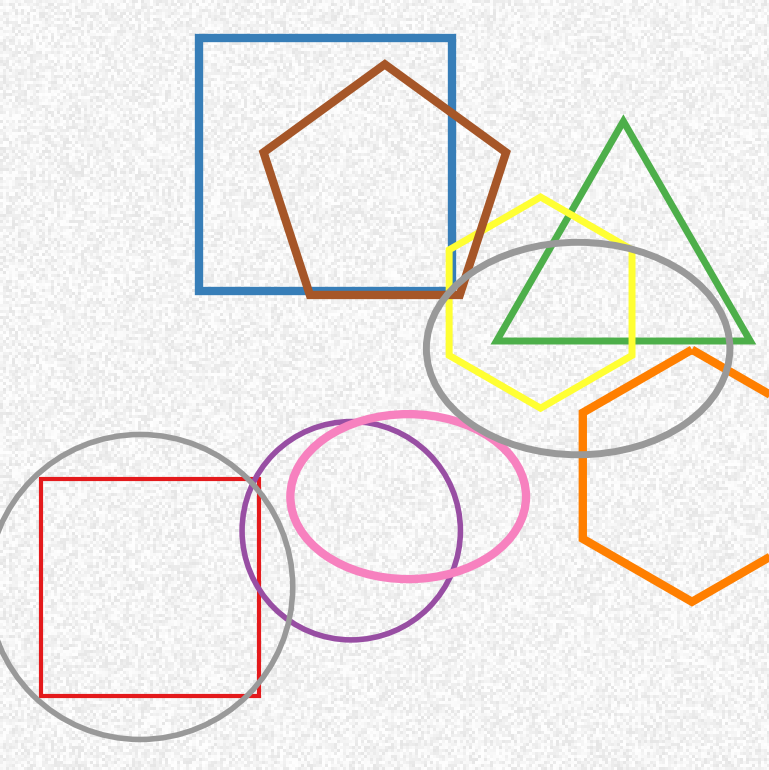[{"shape": "square", "thickness": 1.5, "radius": 0.71, "center": [0.195, 0.237]}, {"shape": "square", "thickness": 3, "radius": 0.82, "center": [0.422, 0.786]}, {"shape": "triangle", "thickness": 2.5, "radius": 0.95, "center": [0.81, 0.652]}, {"shape": "circle", "thickness": 2, "radius": 0.71, "center": [0.456, 0.311]}, {"shape": "hexagon", "thickness": 3, "radius": 0.82, "center": [0.899, 0.382]}, {"shape": "hexagon", "thickness": 2.5, "radius": 0.69, "center": [0.702, 0.607]}, {"shape": "pentagon", "thickness": 3, "radius": 0.83, "center": [0.5, 0.751]}, {"shape": "oval", "thickness": 3, "radius": 0.77, "center": [0.53, 0.355]}, {"shape": "oval", "thickness": 2.5, "radius": 0.99, "center": [0.751, 0.547]}, {"shape": "circle", "thickness": 2, "radius": 0.99, "center": [0.182, 0.238]}]